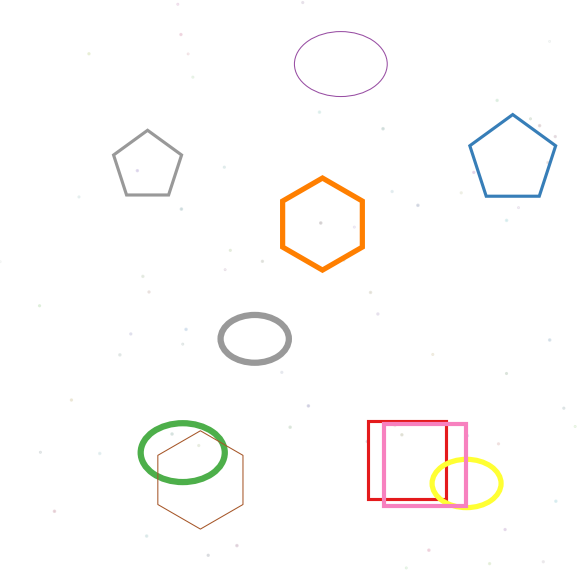[{"shape": "square", "thickness": 1.5, "radius": 0.34, "center": [0.705, 0.202]}, {"shape": "pentagon", "thickness": 1.5, "radius": 0.39, "center": [0.888, 0.723]}, {"shape": "oval", "thickness": 3, "radius": 0.36, "center": [0.316, 0.215]}, {"shape": "oval", "thickness": 0.5, "radius": 0.4, "center": [0.59, 0.888]}, {"shape": "hexagon", "thickness": 2.5, "radius": 0.4, "center": [0.558, 0.611]}, {"shape": "oval", "thickness": 2.5, "radius": 0.3, "center": [0.808, 0.162]}, {"shape": "hexagon", "thickness": 0.5, "radius": 0.43, "center": [0.347, 0.168]}, {"shape": "square", "thickness": 2, "radius": 0.35, "center": [0.735, 0.194]}, {"shape": "oval", "thickness": 3, "radius": 0.3, "center": [0.441, 0.412]}, {"shape": "pentagon", "thickness": 1.5, "radius": 0.31, "center": [0.256, 0.712]}]